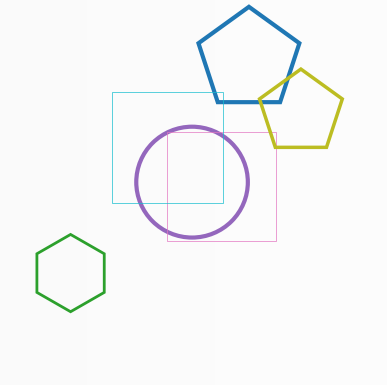[{"shape": "pentagon", "thickness": 3, "radius": 0.68, "center": [0.642, 0.845]}, {"shape": "hexagon", "thickness": 2, "radius": 0.5, "center": [0.182, 0.291]}, {"shape": "circle", "thickness": 3, "radius": 0.72, "center": [0.496, 0.527]}, {"shape": "square", "thickness": 0.5, "radius": 0.71, "center": [0.571, 0.516]}, {"shape": "pentagon", "thickness": 2.5, "radius": 0.56, "center": [0.777, 0.708]}, {"shape": "square", "thickness": 0.5, "radius": 0.72, "center": [0.432, 0.617]}]